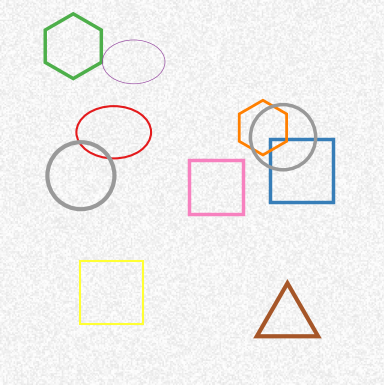[{"shape": "oval", "thickness": 1.5, "radius": 0.48, "center": [0.295, 0.656]}, {"shape": "square", "thickness": 2.5, "radius": 0.41, "center": [0.783, 0.557]}, {"shape": "hexagon", "thickness": 2.5, "radius": 0.42, "center": [0.19, 0.88]}, {"shape": "oval", "thickness": 0.5, "radius": 0.41, "center": [0.347, 0.839]}, {"shape": "hexagon", "thickness": 2, "radius": 0.36, "center": [0.683, 0.669]}, {"shape": "square", "thickness": 1.5, "radius": 0.41, "center": [0.289, 0.24]}, {"shape": "triangle", "thickness": 3, "radius": 0.46, "center": [0.747, 0.172]}, {"shape": "square", "thickness": 2.5, "radius": 0.35, "center": [0.561, 0.514]}, {"shape": "circle", "thickness": 3, "radius": 0.44, "center": [0.21, 0.544]}, {"shape": "circle", "thickness": 2.5, "radius": 0.42, "center": [0.735, 0.644]}]